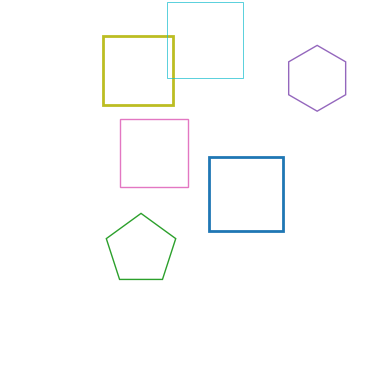[{"shape": "square", "thickness": 2, "radius": 0.48, "center": [0.639, 0.496]}, {"shape": "pentagon", "thickness": 1, "radius": 0.47, "center": [0.366, 0.351]}, {"shape": "hexagon", "thickness": 1, "radius": 0.43, "center": [0.824, 0.797]}, {"shape": "square", "thickness": 1, "radius": 0.44, "center": [0.4, 0.603]}, {"shape": "square", "thickness": 2, "radius": 0.45, "center": [0.359, 0.817]}, {"shape": "square", "thickness": 0.5, "radius": 0.49, "center": [0.532, 0.897]}]